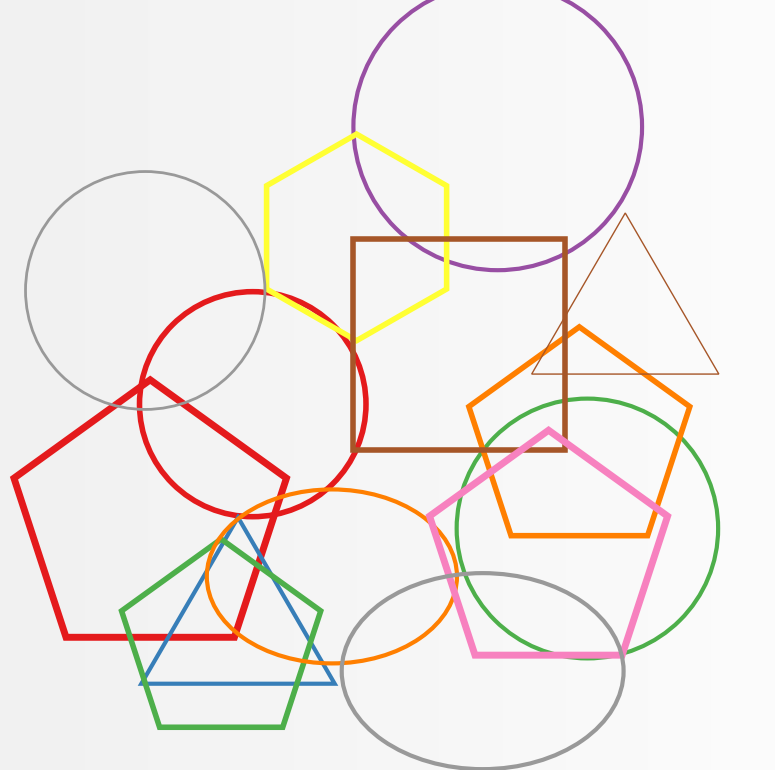[{"shape": "pentagon", "thickness": 2.5, "radius": 0.92, "center": [0.194, 0.322]}, {"shape": "circle", "thickness": 2, "radius": 0.73, "center": [0.326, 0.475]}, {"shape": "triangle", "thickness": 1.5, "radius": 0.72, "center": [0.307, 0.184]}, {"shape": "circle", "thickness": 1.5, "radius": 0.84, "center": [0.758, 0.314]}, {"shape": "pentagon", "thickness": 2, "radius": 0.68, "center": [0.285, 0.165]}, {"shape": "circle", "thickness": 1.5, "radius": 0.93, "center": [0.642, 0.835]}, {"shape": "pentagon", "thickness": 2, "radius": 0.75, "center": [0.748, 0.426]}, {"shape": "oval", "thickness": 1.5, "radius": 0.81, "center": [0.428, 0.251]}, {"shape": "hexagon", "thickness": 2, "radius": 0.67, "center": [0.46, 0.692]}, {"shape": "square", "thickness": 2, "radius": 0.69, "center": [0.592, 0.552]}, {"shape": "triangle", "thickness": 0.5, "radius": 0.7, "center": [0.807, 0.584]}, {"shape": "pentagon", "thickness": 2.5, "radius": 0.81, "center": [0.708, 0.28]}, {"shape": "oval", "thickness": 1.5, "radius": 0.91, "center": [0.623, 0.128]}, {"shape": "circle", "thickness": 1, "radius": 0.77, "center": [0.187, 0.623]}]